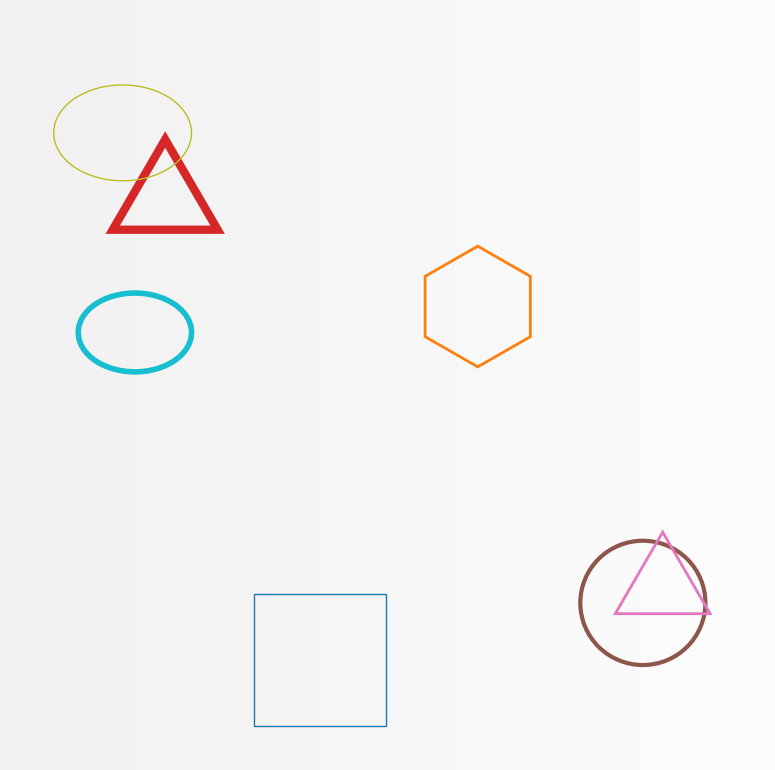[{"shape": "square", "thickness": 0.5, "radius": 0.43, "center": [0.413, 0.143]}, {"shape": "hexagon", "thickness": 1, "radius": 0.39, "center": [0.616, 0.602]}, {"shape": "triangle", "thickness": 3, "radius": 0.39, "center": [0.213, 0.741]}, {"shape": "circle", "thickness": 1.5, "radius": 0.4, "center": [0.829, 0.217]}, {"shape": "triangle", "thickness": 1, "radius": 0.35, "center": [0.855, 0.238]}, {"shape": "oval", "thickness": 0.5, "radius": 0.44, "center": [0.158, 0.827]}, {"shape": "oval", "thickness": 2, "radius": 0.37, "center": [0.174, 0.568]}]